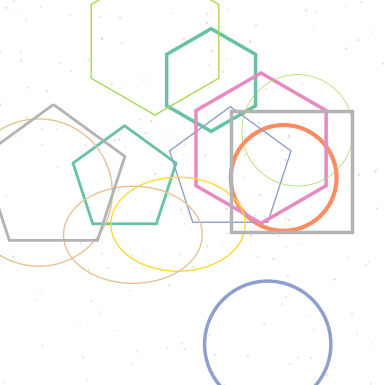[{"shape": "pentagon", "thickness": 2, "radius": 0.7, "center": [0.324, 0.533]}, {"shape": "hexagon", "thickness": 2.5, "radius": 0.67, "center": [0.548, 0.792]}, {"shape": "circle", "thickness": 3, "radius": 0.69, "center": [0.737, 0.538]}, {"shape": "circle", "thickness": 2.5, "radius": 0.82, "center": [0.695, 0.106]}, {"shape": "pentagon", "thickness": 1, "radius": 0.83, "center": [0.598, 0.557]}, {"shape": "hexagon", "thickness": 2.5, "radius": 0.98, "center": [0.678, 0.615]}, {"shape": "hexagon", "thickness": 1, "radius": 0.96, "center": [0.402, 0.893]}, {"shape": "circle", "thickness": 0.5, "radius": 0.72, "center": [0.773, 0.661]}, {"shape": "oval", "thickness": 1, "radius": 0.87, "center": [0.462, 0.418]}, {"shape": "oval", "thickness": 1, "radius": 0.9, "center": [0.345, 0.39]}, {"shape": "circle", "thickness": 1, "radius": 0.96, "center": [0.101, 0.5]}, {"shape": "pentagon", "thickness": 2, "radius": 0.98, "center": [0.139, 0.534]}, {"shape": "square", "thickness": 2.5, "radius": 0.79, "center": [0.757, 0.554]}]